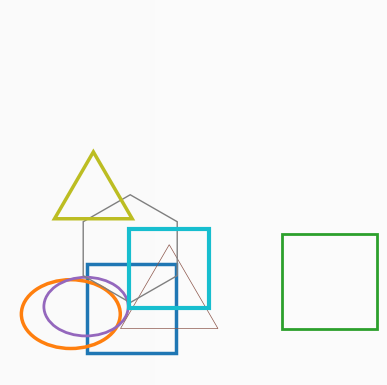[{"shape": "square", "thickness": 2.5, "radius": 0.58, "center": [0.339, 0.199]}, {"shape": "oval", "thickness": 2.5, "radius": 0.64, "center": [0.183, 0.184]}, {"shape": "square", "thickness": 2, "radius": 0.61, "center": [0.85, 0.269]}, {"shape": "oval", "thickness": 2, "radius": 0.54, "center": [0.222, 0.204]}, {"shape": "triangle", "thickness": 0.5, "radius": 0.73, "center": [0.437, 0.219]}, {"shape": "hexagon", "thickness": 1, "radius": 0.7, "center": [0.336, 0.354]}, {"shape": "triangle", "thickness": 2.5, "radius": 0.58, "center": [0.241, 0.49]}, {"shape": "square", "thickness": 3, "radius": 0.51, "center": [0.436, 0.301]}]